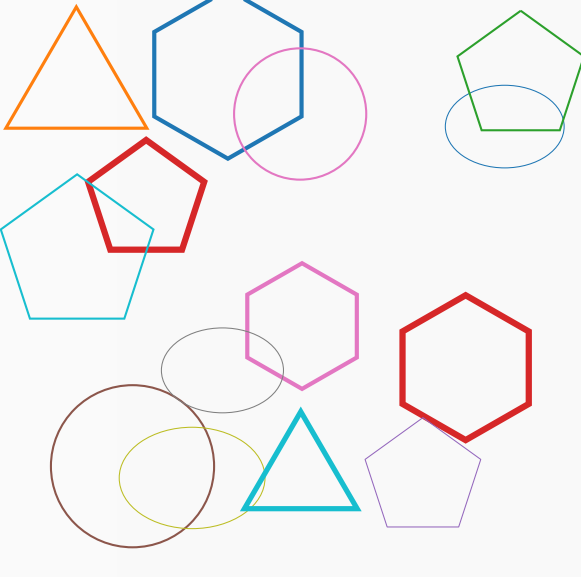[{"shape": "hexagon", "thickness": 2, "radius": 0.73, "center": [0.392, 0.871]}, {"shape": "oval", "thickness": 0.5, "radius": 0.51, "center": [0.868, 0.78]}, {"shape": "triangle", "thickness": 1.5, "radius": 0.7, "center": [0.131, 0.847]}, {"shape": "pentagon", "thickness": 1, "radius": 0.57, "center": [0.896, 0.866]}, {"shape": "pentagon", "thickness": 3, "radius": 0.52, "center": [0.251, 0.652]}, {"shape": "hexagon", "thickness": 3, "radius": 0.63, "center": [0.801, 0.362]}, {"shape": "pentagon", "thickness": 0.5, "radius": 0.52, "center": [0.728, 0.171]}, {"shape": "circle", "thickness": 1, "radius": 0.7, "center": [0.228, 0.192]}, {"shape": "circle", "thickness": 1, "radius": 0.57, "center": [0.516, 0.802]}, {"shape": "hexagon", "thickness": 2, "radius": 0.54, "center": [0.52, 0.435]}, {"shape": "oval", "thickness": 0.5, "radius": 0.53, "center": [0.383, 0.358]}, {"shape": "oval", "thickness": 0.5, "radius": 0.63, "center": [0.331, 0.172]}, {"shape": "pentagon", "thickness": 1, "radius": 0.69, "center": [0.133, 0.559]}, {"shape": "triangle", "thickness": 2.5, "radius": 0.56, "center": [0.517, 0.174]}]